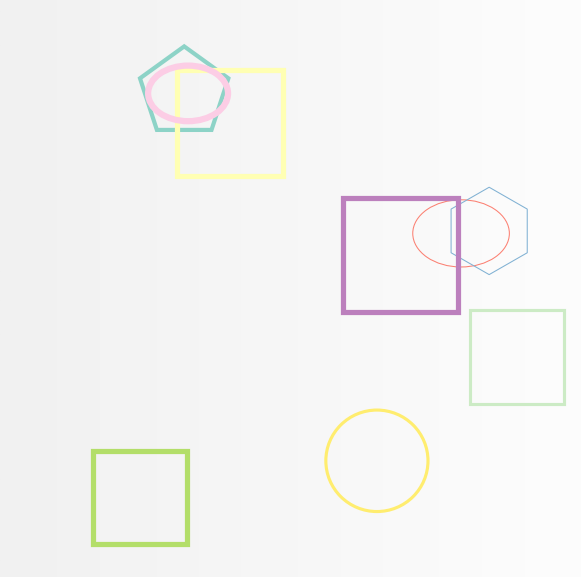[{"shape": "pentagon", "thickness": 2, "radius": 0.4, "center": [0.317, 0.839]}, {"shape": "square", "thickness": 2.5, "radius": 0.46, "center": [0.396, 0.786]}, {"shape": "oval", "thickness": 0.5, "radius": 0.42, "center": [0.793, 0.595]}, {"shape": "hexagon", "thickness": 0.5, "radius": 0.38, "center": [0.842, 0.599]}, {"shape": "square", "thickness": 2.5, "radius": 0.41, "center": [0.241, 0.138]}, {"shape": "oval", "thickness": 3, "radius": 0.34, "center": [0.324, 0.837]}, {"shape": "square", "thickness": 2.5, "radius": 0.49, "center": [0.689, 0.558]}, {"shape": "square", "thickness": 1.5, "radius": 0.41, "center": [0.89, 0.381]}, {"shape": "circle", "thickness": 1.5, "radius": 0.44, "center": [0.648, 0.201]}]